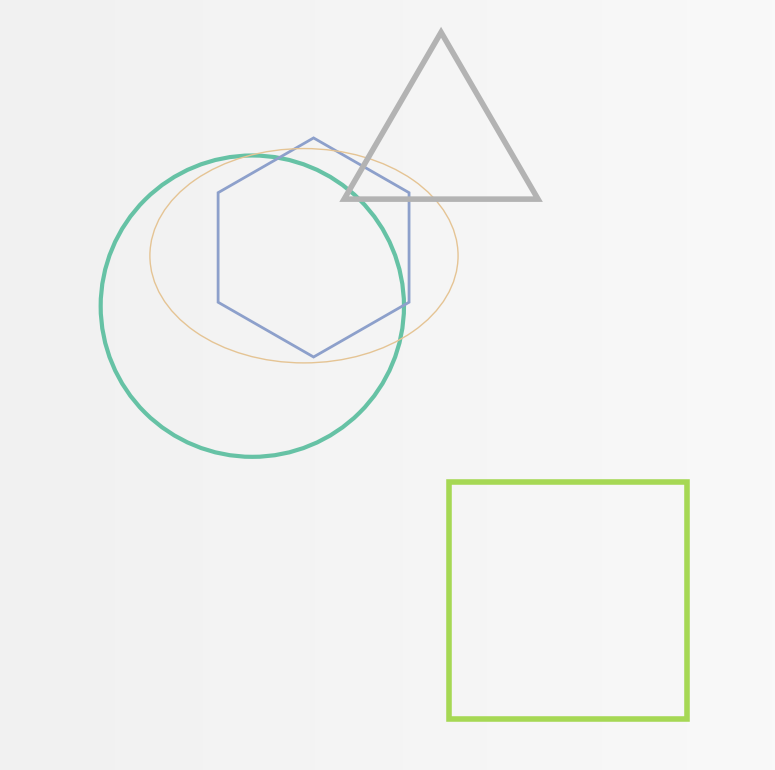[{"shape": "circle", "thickness": 1.5, "radius": 0.98, "center": [0.326, 0.602]}, {"shape": "hexagon", "thickness": 1, "radius": 0.71, "center": [0.405, 0.679]}, {"shape": "square", "thickness": 2, "radius": 0.77, "center": [0.733, 0.22]}, {"shape": "oval", "thickness": 0.5, "radius": 0.99, "center": [0.392, 0.668]}, {"shape": "triangle", "thickness": 2, "radius": 0.72, "center": [0.569, 0.814]}]